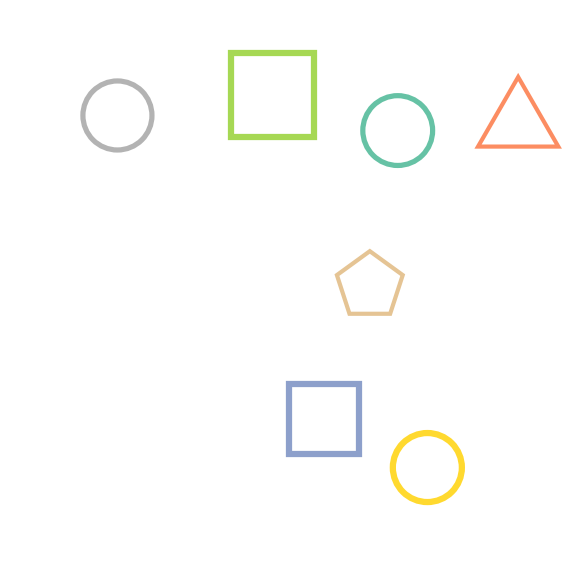[{"shape": "circle", "thickness": 2.5, "radius": 0.3, "center": [0.689, 0.773]}, {"shape": "triangle", "thickness": 2, "radius": 0.4, "center": [0.897, 0.785]}, {"shape": "square", "thickness": 3, "radius": 0.3, "center": [0.561, 0.274]}, {"shape": "square", "thickness": 3, "radius": 0.36, "center": [0.472, 0.835]}, {"shape": "circle", "thickness": 3, "radius": 0.3, "center": [0.74, 0.19]}, {"shape": "pentagon", "thickness": 2, "radius": 0.3, "center": [0.64, 0.504]}, {"shape": "circle", "thickness": 2.5, "radius": 0.3, "center": [0.203, 0.799]}]